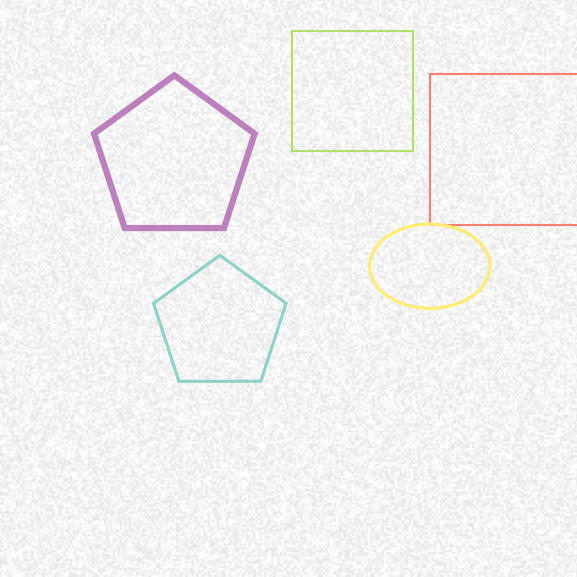[{"shape": "pentagon", "thickness": 1.5, "radius": 0.6, "center": [0.381, 0.436]}, {"shape": "square", "thickness": 1, "radius": 0.65, "center": [0.875, 0.74]}, {"shape": "square", "thickness": 1, "radius": 0.52, "center": [0.61, 0.841]}, {"shape": "pentagon", "thickness": 3, "radius": 0.73, "center": [0.302, 0.722]}, {"shape": "oval", "thickness": 1.5, "radius": 0.52, "center": [0.744, 0.538]}]